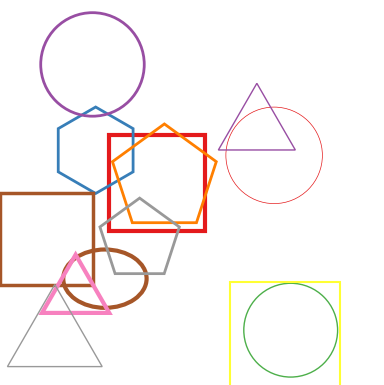[{"shape": "square", "thickness": 3, "radius": 0.62, "center": [0.408, 0.526]}, {"shape": "circle", "thickness": 0.5, "radius": 0.63, "center": [0.712, 0.596]}, {"shape": "hexagon", "thickness": 2, "radius": 0.56, "center": [0.248, 0.61]}, {"shape": "circle", "thickness": 1, "radius": 0.61, "center": [0.755, 0.142]}, {"shape": "circle", "thickness": 2, "radius": 0.67, "center": [0.24, 0.833]}, {"shape": "triangle", "thickness": 1, "radius": 0.58, "center": [0.667, 0.668]}, {"shape": "pentagon", "thickness": 2, "radius": 0.71, "center": [0.427, 0.536]}, {"shape": "square", "thickness": 1.5, "radius": 0.71, "center": [0.741, 0.125]}, {"shape": "oval", "thickness": 3, "radius": 0.54, "center": [0.273, 0.276]}, {"shape": "square", "thickness": 2.5, "radius": 0.6, "center": [0.12, 0.379]}, {"shape": "triangle", "thickness": 3, "radius": 0.5, "center": [0.196, 0.238]}, {"shape": "pentagon", "thickness": 2, "radius": 0.54, "center": [0.363, 0.377]}, {"shape": "triangle", "thickness": 1, "radius": 0.71, "center": [0.142, 0.119]}]